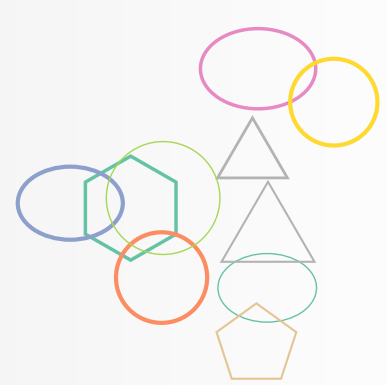[{"shape": "oval", "thickness": 1, "radius": 0.64, "center": [0.69, 0.252]}, {"shape": "hexagon", "thickness": 2.5, "radius": 0.68, "center": [0.337, 0.459]}, {"shape": "circle", "thickness": 3, "radius": 0.59, "center": [0.417, 0.279]}, {"shape": "oval", "thickness": 3, "radius": 0.68, "center": [0.181, 0.472]}, {"shape": "oval", "thickness": 2.5, "radius": 0.74, "center": [0.666, 0.821]}, {"shape": "circle", "thickness": 1, "radius": 0.73, "center": [0.421, 0.486]}, {"shape": "circle", "thickness": 3, "radius": 0.56, "center": [0.861, 0.735]}, {"shape": "pentagon", "thickness": 1.5, "radius": 0.54, "center": [0.662, 0.104]}, {"shape": "triangle", "thickness": 2, "radius": 0.52, "center": [0.652, 0.59]}, {"shape": "triangle", "thickness": 1.5, "radius": 0.69, "center": [0.692, 0.389]}]